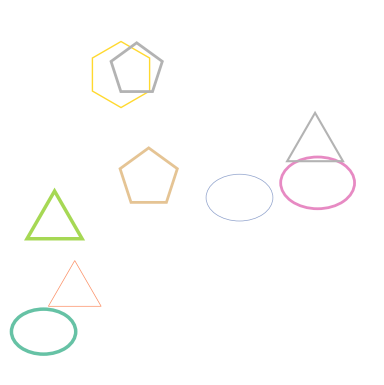[{"shape": "oval", "thickness": 2.5, "radius": 0.42, "center": [0.113, 0.139]}, {"shape": "triangle", "thickness": 0.5, "radius": 0.4, "center": [0.194, 0.244]}, {"shape": "oval", "thickness": 0.5, "radius": 0.43, "center": [0.622, 0.487]}, {"shape": "oval", "thickness": 2, "radius": 0.48, "center": [0.825, 0.525]}, {"shape": "triangle", "thickness": 2.5, "radius": 0.41, "center": [0.142, 0.421]}, {"shape": "hexagon", "thickness": 1, "radius": 0.43, "center": [0.314, 0.806]}, {"shape": "pentagon", "thickness": 2, "radius": 0.39, "center": [0.386, 0.538]}, {"shape": "pentagon", "thickness": 2, "radius": 0.35, "center": [0.355, 0.819]}, {"shape": "triangle", "thickness": 1.5, "radius": 0.42, "center": [0.818, 0.623]}]